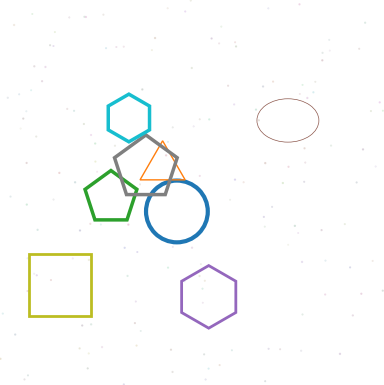[{"shape": "circle", "thickness": 3, "radius": 0.4, "center": [0.459, 0.451]}, {"shape": "triangle", "thickness": 1, "radius": 0.34, "center": [0.422, 0.567]}, {"shape": "pentagon", "thickness": 2.5, "radius": 0.35, "center": [0.288, 0.486]}, {"shape": "hexagon", "thickness": 2, "radius": 0.41, "center": [0.542, 0.229]}, {"shape": "oval", "thickness": 0.5, "radius": 0.4, "center": [0.748, 0.687]}, {"shape": "pentagon", "thickness": 2.5, "radius": 0.43, "center": [0.379, 0.564]}, {"shape": "square", "thickness": 2, "radius": 0.4, "center": [0.155, 0.259]}, {"shape": "hexagon", "thickness": 2.5, "radius": 0.31, "center": [0.335, 0.694]}]